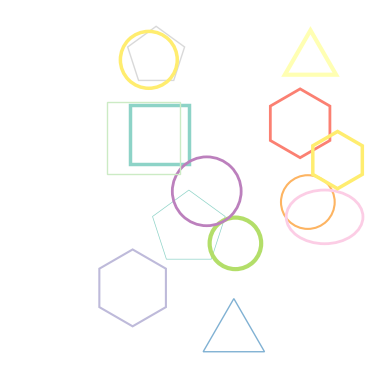[{"shape": "pentagon", "thickness": 0.5, "radius": 0.5, "center": [0.491, 0.407]}, {"shape": "square", "thickness": 2.5, "radius": 0.38, "center": [0.415, 0.65]}, {"shape": "triangle", "thickness": 3, "radius": 0.38, "center": [0.806, 0.844]}, {"shape": "hexagon", "thickness": 1.5, "radius": 0.5, "center": [0.344, 0.252]}, {"shape": "hexagon", "thickness": 2, "radius": 0.45, "center": [0.78, 0.68]}, {"shape": "triangle", "thickness": 1, "radius": 0.46, "center": [0.607, 0.132]}, {"shape": "circle", "thickness": 1.5, "radius": 0.35, "center": [0.8, 0.475]}, {"shape": "circle", "thickness": 3, "radius": 0.33, "center": [0.611, 0.368]}, {"shape": "oval", "thickness": 2, "radius": 0.5, "center": [0.843, 0.437]}, {"shape": "pentagon", "thickness": 1, "radius": 0.39, "center": [0.406, 0.854]}, {"shape": "circle", "thickness": 2, "radius": 0.45, "center": [0.537, 0.503]}, {"shape": "square", "thickness": 1, "radius": 0.47, "center": [0.372, 0.642]}, {"shape": "circle", "thickness": 2.5, "radius": 0.37, "center": [0.387, 0.845]}, {"shape": "hexagon", "thickness": 2.5, "radius": 0.37, "center": [0.877, 0.584]}]